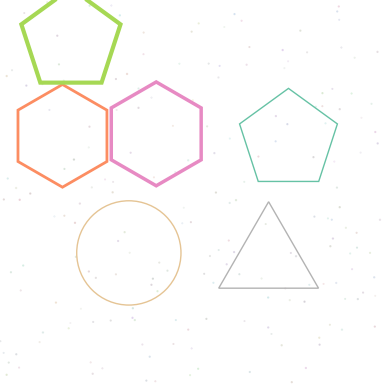[{"shape": "pentagon", "thickness": 1, "radius": 0.67, "center": [0.749, 0.637]}, {"shape": "hexagon", "thickness": 2, "radius": 0.67, "center": [0.162, 0.647]}, {"shape": "hexagon", "thickness": 2.5, "radius": 0.67, "center": [0.406, 0.652]}, {"shape": "pentagon", "thickness": 3, "radius": 0.68, "center": [0.184, 0.895]}, {"shape": "circle", "thickness": 1, "radius": 0.68, "center": [0.335, 0.343]}, {"shape": "triangle", "thickness": 1, "radius": 0.75, "center": [0.698, 0.326]}]